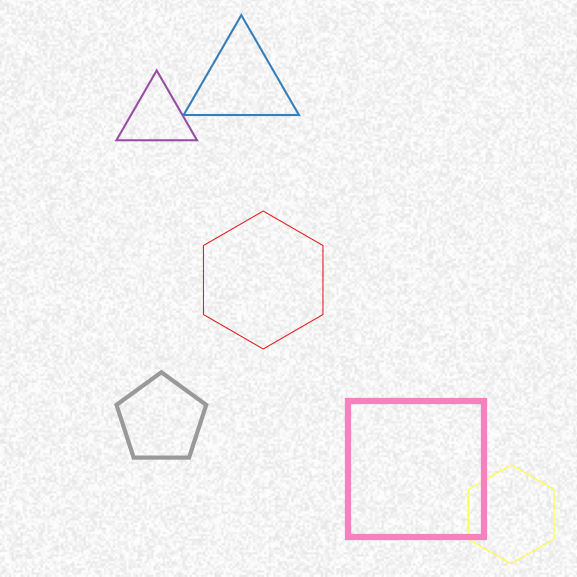[{"shape": "hexagon", "thickness": 0.5, "radius": 0.6, "center": [0.456, 0.514]}, {"shape": "triangle", "thickness": 1, "radius": 0.58, "center": [0.418, 0.858]}, {"shape": "triangle", "thickness": 1, "radius": 0.4, "center": [0.271, 0.797]}, {"shape": "hexagon", "thickness": 0.5, "radius": 0.43, "center": [0.885, 0.108]}, {"shape": "square", "thickness": 3, "radius": 0.59, "center": [0.72, 0.186]}, {"shape": "pentagon", "thickness": 2, "radius": 0.41, "center": [0.279, 0.273]}]